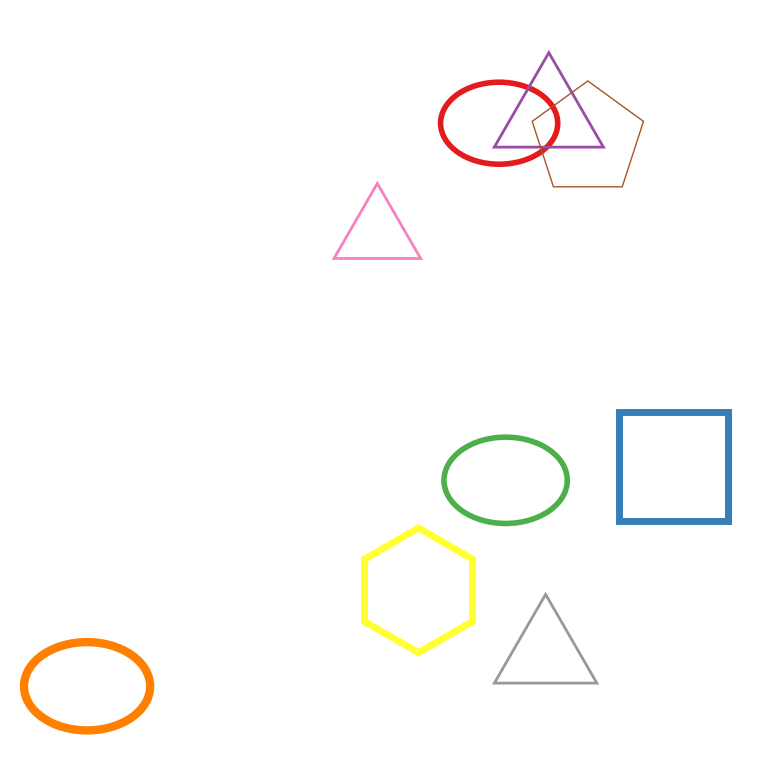[{"shape": "oval", "thickness": 2, "radius": 0.38, "center": [0.648, 0.84]}, {"shape": "square", "thickness": 2.5, "radius": 0.36, "center": [0.875, 0.394]}, {"shape": "oval", "thickness": 2, "radius": 0.4, "center": [0.657, 0.376]}, {"shape": "triangle", "thickness": 1, "radius": 0.41, "center": [0.713, 0.85]}, {"shape": "oval", "thickness": 3, "radius": 0.41, "center": [0.113, 0.109]}, {"shape": "hexagon", "thickness": 2.5, "radius": 0.4, "center": [0.544, 0.233]}, {"shape": "pentagon", "thickness": 0.5, "radius": 0.38, "center": [0.763, 0.819]}, {"shape": "triangle", "thickness": 1, "radius": 0.32, "center": [0.49, 0.697]}, {"shape": "triangle", "thickness": 1, "radius": 0.38, "center": [0.709, 0.151]}]